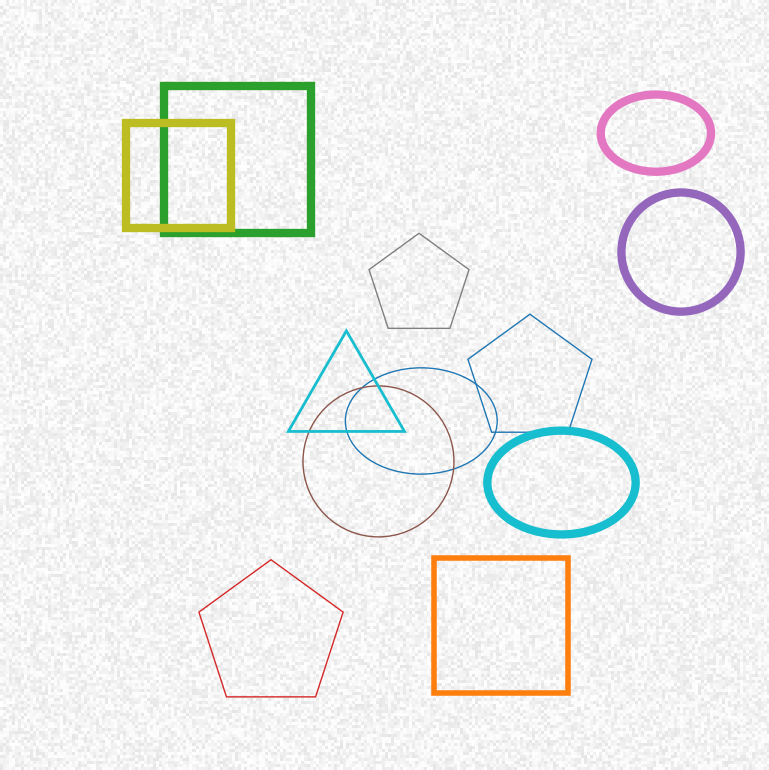[{"shape": "oval", "thickness": 0.5, "radius": 0.49, "center": [0.547, 0.453]}, {"shape": "pentagon", "thickness": 0.5, "radius": 0.42, "center": [0.688, 0.507]}, {"shape": "square", "thickness": 2, "radius": 0.44, "center": [0.65, 0.188]}, {"shape": "square", "thickness": 3, "radius": 0.48, "center": [0.308, 0.793]}, {"shape": "pentagon", "thickness": 0.5, "radius": 0.49, "center": [0.352, 0.175]}, {"shape": "circle", "thickness": 3, "radius": 0.39, "center": [0.884, 0.673]}, {"shape": "circle", "thickness": 0.5, "radius": 0.49, "center": [0.492, 0.401]}, {"shape": "oval", "thickness": 3, "radius": 0.36, "center": [0.852, 0.827]}, {"shape": "pentagon", "thickness": 0.5, "radius": 0.34, "center": [0.544, 0.629]}, {"shape": "square", "thickness": 3, "radius": 0.34, "center": [0.232, 0.772]}, {"shape": "oval", "thickness": 3, "radius": 0.48, "center": [0.729, 0.373]}, {"shape": "triangle", "thickness": 1, "radius": 0.44, "center": [0.45, 0.483]}]